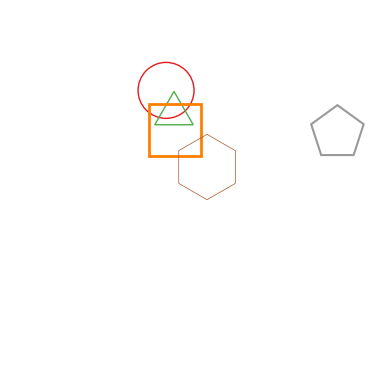[{"shape": "circle", "thickness": 1, "radius": 0.36, "center": [0.431, 0.765]}, {"shape": "triangle", "thickness": 1, "radius": 0.29, "center": [0.452, 0.705]}, {"shape": "square", "thickness": 2, "radius": 0.34, "center": [0.454, 0.663]}, {"shape": "hexagon", "thickness": 0.5, "radius": 0.42, "center": [0.538, 0.566]}, {"shape": "pentagon", "thickness": 1.5, "radius": 0.36, "center": [0.876, 0.655]}]